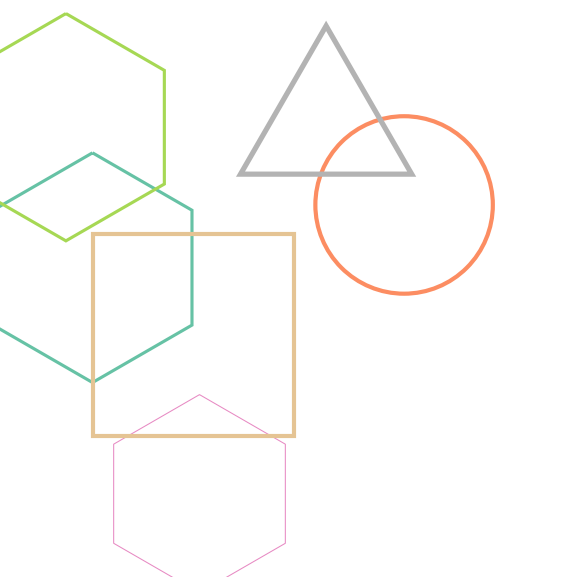[{"shape": "hexagon", "thickness": 1.5, "radius": 0.99, "center": [0.16, 0.536]}, {"shape": "circle", "thickness": 2, "radius": 0.77, "center": [0.7, 0.644]}, {"shape": "hexagon", "thickness": 0.5, "radius": 0.86, "center": [0.345, 0.144]}, {"shape": "hexagon", "thickness": 1.5, "radius": 0.98, "center": [0.114, 0.779]}, {"shape": "square", "thickness": 2, "radius": 0.87, "center": [0.335, 0.419]}, {"shape": "triangle", "thickness": 2.5, "radius": 0.86, "center": [0.565, 0.783]}]